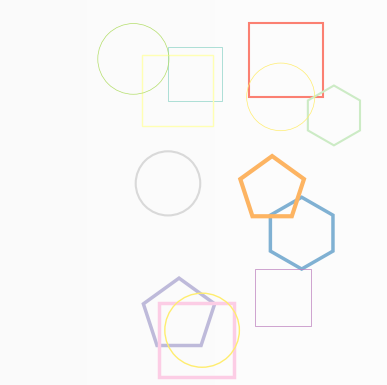[{"shape": "square", "thickness": 0.5, "radius": 0.35, "center": [0.503, 0.808]}, {"shape": "square", "thickness": 1, "radius": 0.46, "center": [0.459, 0.764]}, {"shape": "pentagon", "thickness": 2.5, "radius": 0.48, "center": [0.462, 0.181]}, {"shape": "square", "thickness": 1.5, "radius": 0.48, "center": [0.738, 0.844]}, {"shape": "hexagon", "thickness": 2.5, "radius": 0.47, "center": [0.779, 0.394]}, {"shape": "pentagon", "thickness": 3, "radius": 0.43, "center": [0.702, 0.508]}, {"shape": "circle", "thickness": 0.5, "radius": 0.46, "center": [0.344, 0.847]}, {"shape": "square", "thickness": 2.5, "radius": 0.48, "center": [0.506, 0.117]}, {"shape": "circle", "thickness": 1.5, "radius": 0.42, "center": [0.433, 0.524]}, {"shape": "square", "thickness": 0.5, "radius": 0.37, "center": [0.73, 0.228]}, {"shape": "hexagon", "thickness": 1.5, "radius": 0.39, "center": [0.862, 0.7]}, {"shape": "circle", "thickness": 1, "radius": 0.48, "center": [0.522, 0.142]}, {"shape": "circle", "thickness": 0.5, "radius": 0.44, "center": [0.724, 0.748]}]